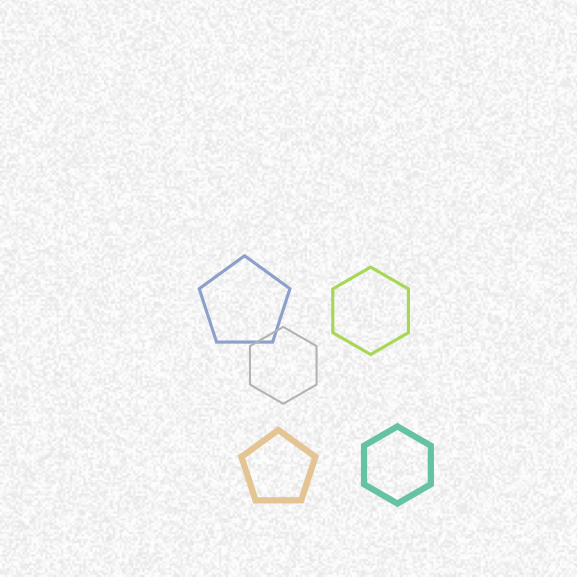[{"shape": "hexagon", "thickness": 3, "radius": 0.33, "center": [0.688, 0.194]}, {"shape": "pentagon", "thickness": 1.5, "radius": 0.41, "center": [0.424, 0.474]}, {"shape": "hexagon", "thickness": 1.5, "radius": 0.38, "center": [0.642, 0.461]}, {"shape": "pentagon", "thickness": 3, "radius": 0.34, "center": [0.482, 0.187]}, {"shape": "hexagon", "thickness": 1, "radius": 0.33, "center": [0.491, 0.367]}]